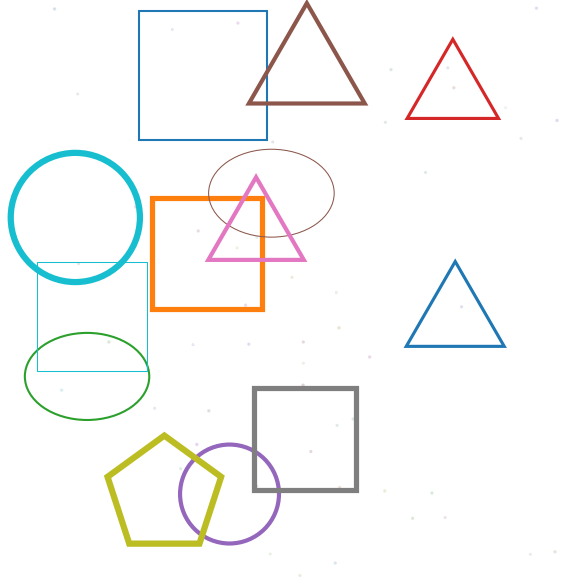[{"shape": "triangle", "thickness": 1.5, "radius": 0.49, "center": [0.788, 0.448]}, {"shape": "square", "thickness": 1, "radius": 0.56, "center": [0.352, 0.868]}, {"shape": "square", "thickness": 2.5, "radius": 0.48, "center": [0.358, 0.56]}, {"shape": "oval", "thickness": 1, "radius": 0.54, "center": [0.151, 0.347]}, {"shape": "triangle", "thickness": 1.5, "radius": 0.46, "center": [0.784, 0.84]}, {"shape": "circle", "thickness": 2, "radius": 0.43, "center": [0.397, 0.144]}, {"shape": "oval", "thickness": 0.5, "radius": 0.54, "center": [0.47, 0.665]}, {"shape": "triangle", "thickness": 2, "radius": 0.58, "center": [0.531, 0.878]}, {"shape": "triangle", "thickness": 2, "radius": 0.48, "center": [0.443, 0.597]}, {"shape": "square", "thickness": 2.5, "radius": 0.44, "center": [0.528, 0.239]}, {"shape": "pentagon", "thickness": 3, "radius": 0.52, "center": [0.285, 0.141]}, {"shape": "circle", "thickness": 3, "radius": 0.56, "center": [0.13, 0.623]}, {"shape": "square", "thickness": 0.5, "radius": 0.48, "center": [0.16, 0.451]}]